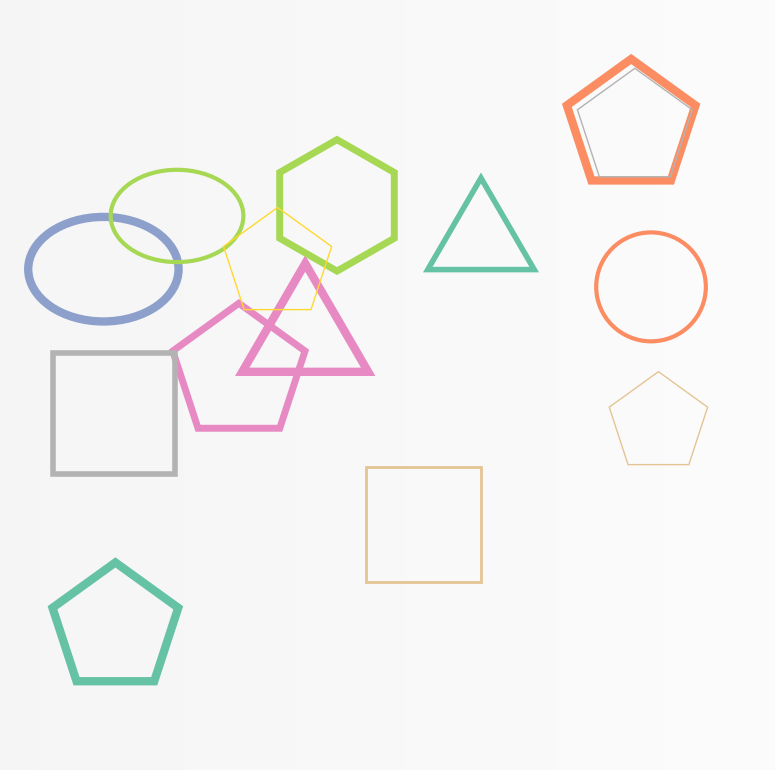[{"shape": "pentagon", "thickness": 3, "radius": 0.43, "center": [0.149, 0.184]}, {"shape": "triangle", "thickness": 2, "radius": 0.4, "center": [0.621, 0.69]}, {"shape": "circle", "thickness": 1.5, "radius": 0.35, "center": [0.84, 0.627]}, {"shape": "pentagon", "thickness": 3, "radius": 0.44, "center": [0.814, 0.836]}, {"shape": "oval", "thickness": 3, "radius": 0.48, "center": [0.133, 0.65]}, {"shape": "triangle", "thickness": 3, "radius": 0.47, "center": [0.394, 0.564]}, {"shape": "pentagon", "thickness": 2.5, "radius": 0.45, "center": [0.308, 0.516]}, {"shape": "hexagon", "thickness": 2.5, "radius": 0.43, "center": [0.435, 0.733]}, {"shape": "oval", "thickness": 1.5, "radius": 0.43, "center": [0.228, 0.72]}, {"shape": "pentagon", "thickness": 0.5, "radius": 0.37, "center": [0.358, 0.657]}, {"shape": "pentagon", "thickness": 0.5, "radius": 0.33, "center": [0.85, 0.451]}, {"shape": "square", "thickness": 1, "radius": 0.37, "center": [0.547, 0.319]}, {"shape": "pentagon", "thickness": 0.5, "radius": 0.39, "center": [0.819, 0.833]}, {"shape": "square", "thickness": 2, "radius": 0.39, "center": [0.147, 0.463]}]